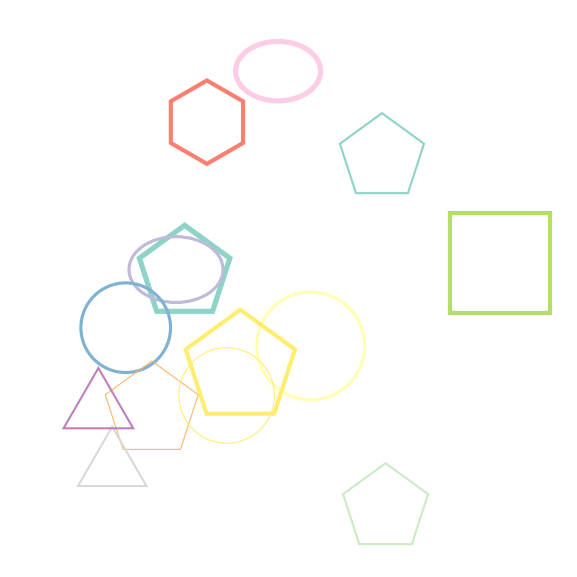[{"shape": "pentagon", "thickness": 2.5, "radius": 0.41, "center": [0.32, 0.527]}, {"shape": "pentagon", "thickness": 1, "radius": 0.38, "center": [0.661, 0.727]}, {"shape": "circle", "thickness": 1.5, "radius": 0.47, "center": [0.538, 0.4]}, {"shape": "oval", "thickness": 1.5, "radius": 0.41, "center": [0.305, 0.532]}, {"shape": "hexagon", "thickness": 2, "radius": 0.36, "center": [0.358, 0.788]}, {"shape": "circle", "thickness": 1.5, "radius": 0.39, "center": [0.218, 0.432]}, {"shape": "pentagon", "thickness": 0.5, "radius": 0.42, "center": [0.263, 0.289]}, {"shape": "square", "thickness": 2, "radius": 0.43, "center": [0.866, 0.544]}, {"shape": "oval", "thickness": 2.5, "radius": 0.37, "center": [0.482, 0.876]}, {"shape": "triangle", "thickness": 1, "radius": 0.34, "center": [0.194, 0.192]}, {"shape": "triangle", "thickness": 1, "radius": 0.35, "center": [0.17, 0.292]}, {"shape": "pentagon", "thickness": 1, "radius": 0.39, "center": [0.668, 0.12]}, {"shape": "pentagon", "thickness": 2, "radius": 0.5, "center": [0.416, 0.363]}, {"shape": "circle", "thickness": 0.5, "radius": 0.41, "center": [0.392, 0.314]}]